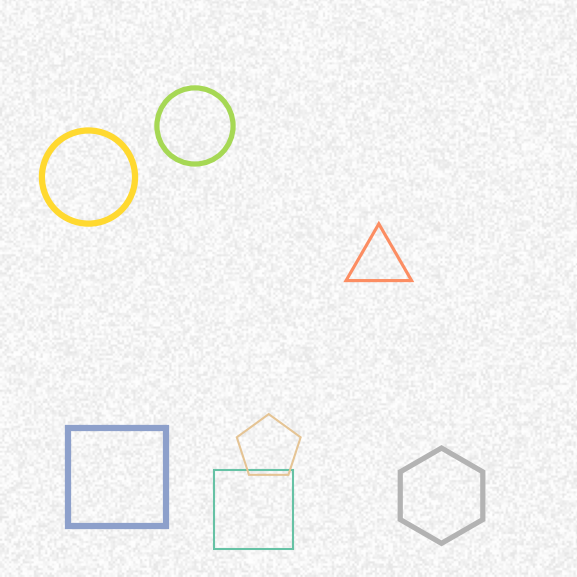[{"shape": "square", "thickness": 1, "radius": 0.34, "center": [0.439, 0.117]}, {"shape": "triangle", "thickness": 1.5, "radius": 0.33, "center": [0.656, 0.546]}, {"shape": "square", "thickness": 3, "radius": 0.42, "center": [0.202, 0.173]}, {"shape": "circle", "thickness": 2.5, "radius": 0.33, "center": [0.338, 0.781]}, {"shape": "circle", "thickness": 3, "radius": 0.4, "center": [0.153, 0.693]}, {"shape": "pentagon", "thickness": 1, "radius": 0.29, "center": [0.465, 0.224]}, {"shape": "hexagon", "thickness": 2.5, "radius": 0.41, "center": [0.765, 0.141]}]